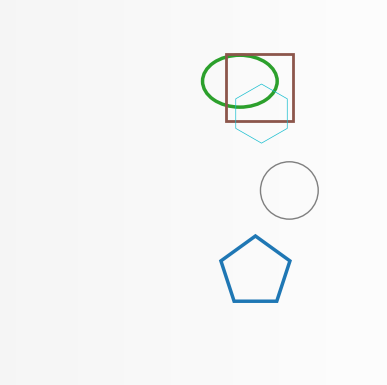[{"shape": "pentagon", "thickness": 2.5, "radius": 0.47, "center": [0.659, 0.293]}, {"shape": "oval", "thickness": 2.5, "radius": 0.48, "center": [0.619, 0.789]}, {"shape": "square", "thickness": 2, "radius": 0.43, "center": [0.671, 0.773]}, {"shape": "circle", "thickness": 1, "radius": 0.37, "center": [0.747, 0.505]}, {"shape": "hexagon", "thickness": 0.5, "radius": 0.38, "center": [0.675, 0.705]}]